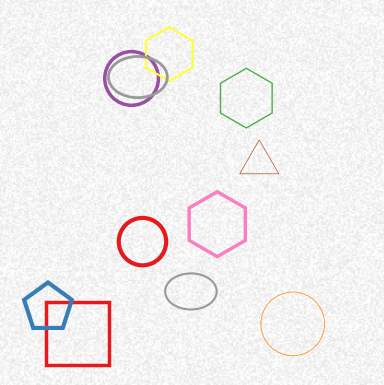[{"shape": "square", "thickness": 2.5, "radius": 0.41, "center": [0.201, 0.134]}, {"shape": "circle", "thickness": 3, "radius": 0.31, "center": [0.37, 0.372]}, {"shape": "pentagon", "thickness": 3, "radius": 0.33, "center": [0.125, 0.201]}, {"shape": "hexagon", "thickness": 1, "radius": 0.39, "center": [0.64, 0.745]}, {"shape": "circle", "thickness": 2.5, "radius": 0.35, "center": [0.342, 0.796]}, {"shape": "circle", "thickness": 0.5, "radius": 0.41, "center": [0.76, 0.159]}, {"shape": "hexagon", "thickness": 1.5, "radius": 0.35, "center": [0.44, 0.859]}, {"shape": "triangle", "thickness": 0.5, "radius": 0.29, "center": [0.673, 0.578]}, {"shape": "hexagon", "thickness": 2.5, "radius": 0.42, "center": [0.564, 0.418]}, {"shape": "oval", "thickness": 1.5, "radius": 0.33, "center": [0.496, 0.243]}, {"shape": "oval", "thickness": 2, "radius": 0.38, "center": [0.358, 0.8]}]